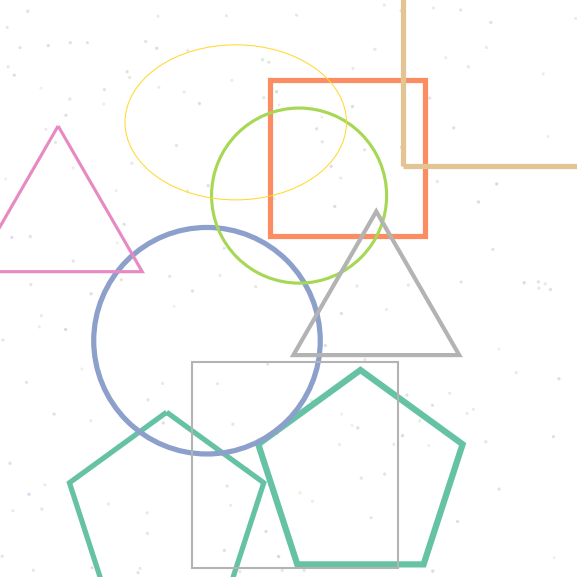[{"shape": "pentagon", "thickness": 3, "radius": 0.93, "center": [0.624, 0.172]}, {"shape": "pentagon", "thickness": 2.5, "radius": 0.88, "center": [0.289, 0.108]}, {"shape": "square", "thickness": 2.5, "radius": 0.67, "center": [0.602, 0.726]}, {"shape": "circle", "thickness": 2.5, "radius": 0.98, "center": [0.358, 0.409]}, {"shape": "triangle", "thickness": 1.5, "radius": 0.84, "center": [0.101, 0.613]}, {"shape": "circle", "thickness": 1.5, "radius": 0.76, "center": [0.518, 0.66]}, {"shape": "oval", "thickness": 0.5, "radius": 0.96, "center": [0.408, 0.787]}, {"shape": "square", "thickness": 2.5, "radius": 0.91, "center": [0.88, 0.895]}, {"shape": "triangle", "thickness": 2, "radius": 0.83, "center": [0.652, 0.467]}, {"shape": "square", "thickness": 1, "radius": 0.89, "center": [0.51, 0.194]}]